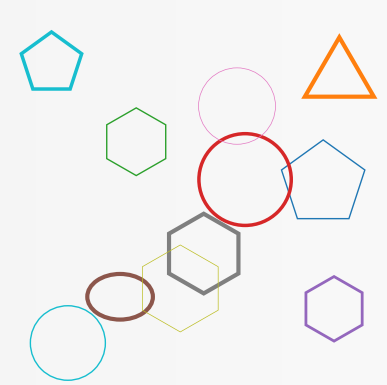[{"shape": "pentagon", "thickness": 1, "radius": 0.57, "center": [0.834, 0.524]}, {"shape": "triangle", "thickness": 3, "radius": 0.51, "center": [0.876, 0.8]}, {"shape": "hexagon", "thickness": 1, "radius": 0.44, "center": [0.352, 0.632]}, {"shape": "circle", "thickness": 2.5, "radius": 0.6, "center": [0.632, 0.534]}, {"shape": "hexagon", "thickness": 2, "radius": 0.42, "center": [0.862, 0.198]}, {"shape": "oval", "thickness": 3, "radius": 0.42, "center": [0.31, 0.229]}, {"shape": "circle", "thickness": 0.5, "radius": 0.5, "center": [0.612, 0.725]}, {"shape": "hexagon", "thickness": 3, "radius": 0.52, "center": [0.526, 0.341]}, {"shape": "hexagon", "thickness": 0.5, "radius": 0.56, "center": [0.465, 0.251]}, {"shape": "pentagon", "thickness": 2.5, "radius": 0.41, "center": [0.133, 0.835]}, {"shape": "circle", "thickness": 1, "radius": 0.48, "center": [0.175, 0.109]}]